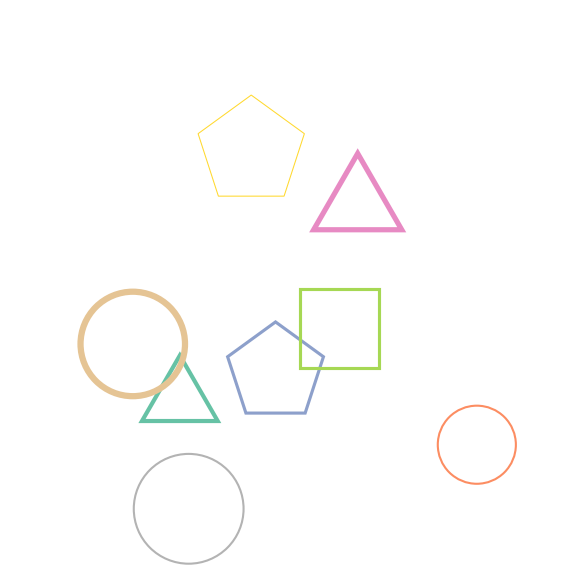[{"shape": "triangle", "thickness": 2, "radius": 0.38, "center": [0.311, 0.308]}, {"shape": "circle", "thickness": 1, "radius": 0.34, "center": [0.826, 0.229]}, {"shape": "pentagon", "thickness": 1.5, "radius": 0.44, "center": [0.477, 0.354]}, {"shape": "triangle", "thickness": 2.5, "radius": 0.44, "center": [0.619, 0.645]}, {"shape": "square", "thickness": 1.5, "radius": 0.34, "center": [0.587, 0.43]}, {"shape": "pentagon", "thickness": 0.5, "radius": 0.48, "center": [0.435, 0.738]}, {"shape": "circle", "thickness": 3, "radius": 0.45, "center": [0.23, 0.404]}, {"shape": "circle", "thickness": 1, "radius": 0.48, "center": [0.327, 0.118]}]